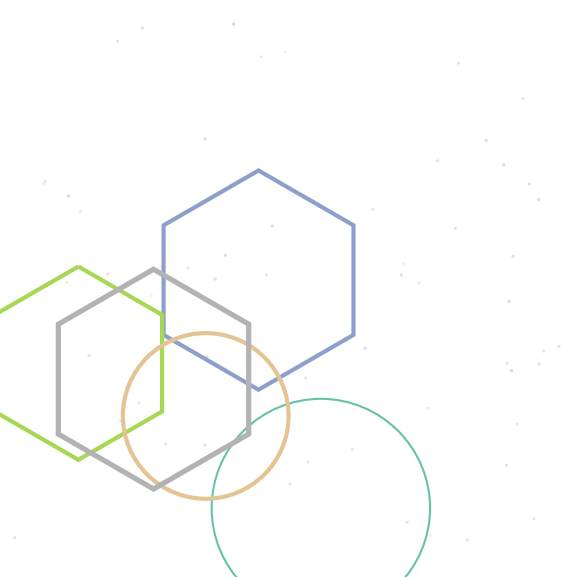[{"shape": "circle", "thickness": 1, "radius": 0.95, "center": [0.556, 0.119]}, {"shape": "hexagon", "thickness": 2, "radius": 0.95, "center": [0.448, 0.514]}, {"shape": "hexagon", "thickness": 2, "radius": 0.84, "center": [0.136, 0.37]}, {"shape": "circle", "thickness": 2, "radius": 0.72, "center": [0.356, 0.279]}, {"shape": "hexagon", "thickness": 2.5, "radius": 0.95, "center": [0.266, 0.343]}]